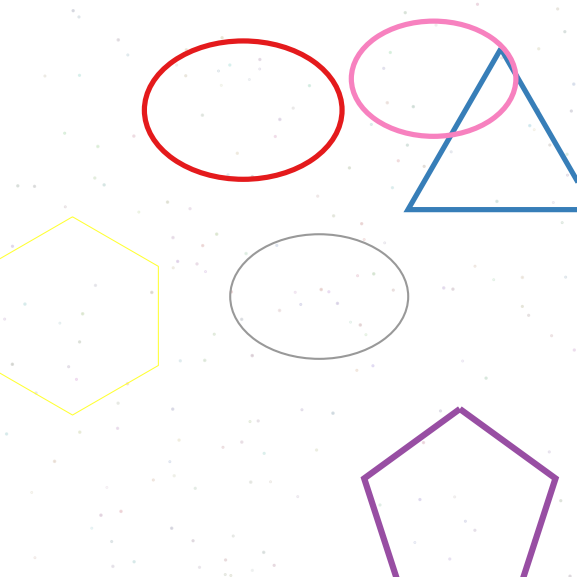[{"shape": "oval", "thickness": 2.5, "radius": 0.86, "center": [0.421, 0.808]}, {"shape": "triangle", "thickness": 2.5, "radius": 0.93, "center": [0.867, 0.729]}, {"shape": "pentagon", "thickness": 3, "radius": 0.87, "center": [0.796, 0.117]}, {"shape": "hexagon", "thickness": 0.5, "radius": 0.86, "center": [0.126, 0.452]}, {"shape": "oval", "thickness": 2.5, "radius": 0.71, "center": [0.751, 0.863]}, {"shape": "oval", "thickness": 1, "radius": 0.77, "center": [0.553, 0.486]}]